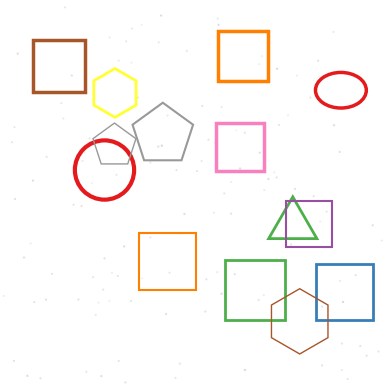[{"shape": "oval", "thickness": 2.5, "radius": 0.33, "center": [0.885, 0.766]}, {"shape": "circle", "thickness": 3, "radius": 0.38, "center": [0.271, 0.558]}, {"shape": "square", "thickness": 2, "radius": 0.37, "center": [0.895, 0.241]}, {"shape": "square", "thickness": 2, "radius": 0.39, "center": [0.663, 0.246]}, {"shape": "triangle", "thickness": 2, "radius": 0.36, "center": [0.76, 0.416]}, {"shape": "square", "thickness": 1.5, "radius": 0.3, "center": [0.803, 0.418]}, {"shape": "square", "thickness": 2.5, "radius": 0.33, "center": [0.631, 0.854]}, {"shape": "square", "thickness": 1.5, "radius": 0.37, "center": [0.436, 0.321]}, {"shape": "hexagon", "thickness": 2, "radius": 0.32, "center": [0.299, 0.759]}, {"shape": "square", "thickness": 2.5, "radius": 0.34, "center": [0.154, 0.829]}, {"shape": "hexagon", "thickness": 1, "radius": 0.42, "center": [0.778, 0.165]}, {"shape": "square", "thickness": 2.5, "radius": 0.31, "center": [0.624, 0.619]}, {"shape": "pentagon", "thickness": 1, "radius": 0.29, "center": [0.297, 0.622]}, {"shape": "pentagon", "thickness": 1.5, "radius": 0.41, "center": [0.423, 0.651]}]